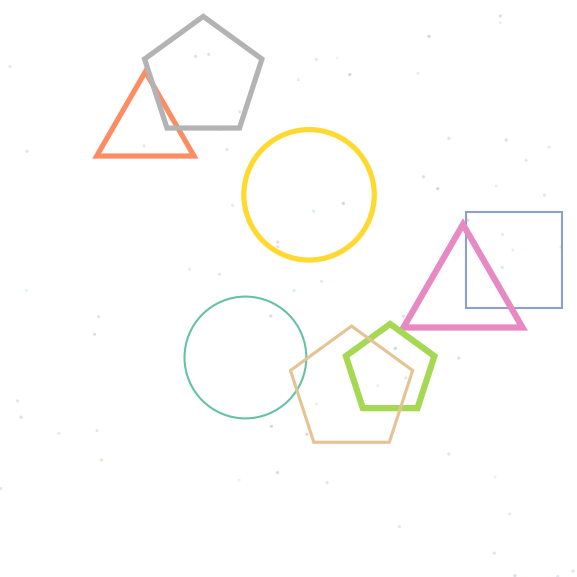[{"shape": "circle", "thickness": 1, "radius": 0.53, "center": [0.425, 0.38]}, {"shape": "triangle", "thickness": 2.5, "radius": 0.49, "center": [0.252, 0.778]}, {"shape": "square", "thickness": 1, "radius": 0.42, "center": [0.889, 0.549]}, {"shape": "triangle", "thickness": 3, "radius": 0.59, "center": [0.802, 0.492]}, {"shape": "pentagon", "thickness": 3, "radius": 0.4, "center": [0.676, 0.358]}, {"shape": "circle", "thickness": 2.5, "radius": 0.56, "center": [0.535, 0.662]}, {"shape": "pentagon", "thickness": 1.5, "radius": 0.56, "center": [0.609, 0.323]}, {"shape": "pentagon", "thickness": 2.5, "radius": 0.53, "center": [0.352, 0.864]}]